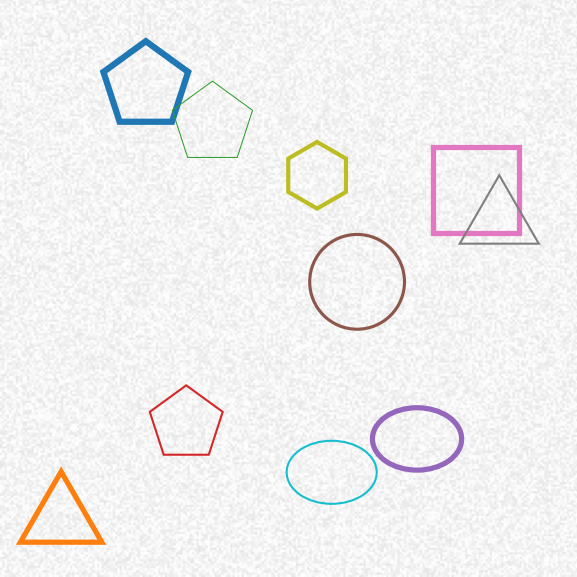[{"shape": "pentagon", "thickness": 3, "radius": 0.39, "center": [0.252, 0.851]}, {"shape": "triangle", "thickness": 2.5, "radius": 0.41, "center": [0.106, 0.101]}, {"shape": "pentagon", "thickness": 0.5, "radius": 0.37, "center": [0.368, 0.786]}, {"shape": "pentagon", "thickness": 1, "radius": 0.33, "center": [0.322, 0.265]}, {"shape": "oval", "thickness": 2.5, "radius": 0.39, "center": [0.722, 0.239]}, {"shape": "circle", "thickness": 1.5, "radius": 0.41, "center": [0.618, 0.511]}, {"shape": "square", "thickness": 2.5, "radius": 0.37, "center": [0.825, 0.671]}, {"shape": "triangle", "thickness": 1, "radius": 0.4, "center": [0.865, 0.617]}, {"shape": "hexagon", "thickness": 2, "radius": 0.29, "center": [0.549, 0.696]}, {"shape": "oval", "thickness": 1, "radius": 0.39, "center": [0.574, 0.181]}]